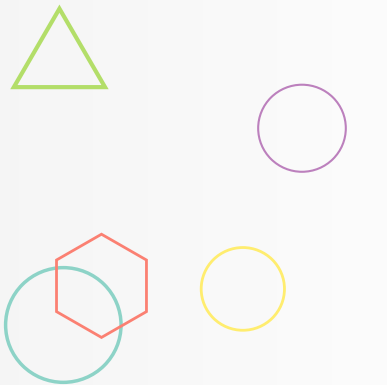[{"shape": "circle", "thickness": 2.5, "radius": 0.74, "center": [0.163, 0.156]}, {"shape": "hexagon", "thickness": 2, "radius": 0.67, "center": [0.262, 0.258]}, {"shape": "triangle", "thickness": 3, "radius": 0.68, "center": [0.153, 0.842]}, {"shape": "circle", "thickness": 1.5, "radius": 0.57, "center": [0.779, 0.667]}, {"shape": "circle", "thickness": 2, "radius": 0.54, "center": [0.627, 0.25]}]